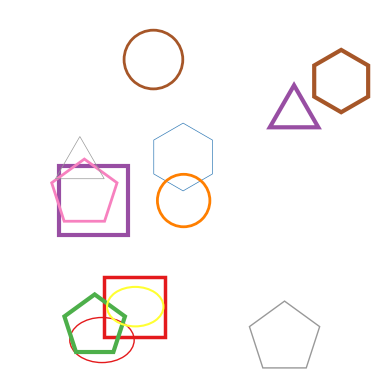[{"shape": "oval", "thickness": 1, "radius": 0.42, "center": [0.265, 0.117]}, {"shape": "square", "thickness": 2.5, "radius": 0.39, "center": [0.35, 0.203]}, {"shape": "hexagon", "thickness": 0.5, "radius": 0.44, "center": [0.476, 0.592]}, {"shape": "pentagon", "thickness": 3, "radius": 0.41, "center": [0.246, 0.153]}, {"shape": "square", "thickness": 3, "radius": 0.45, "center": [0.242, 0.48]}, {"shape": "triangle", "thickness": 3, "radius": 0.36, "center": [0.764, 0.706]}, {"shape": "circle", "thickness": 2, "radius": 0.34, "center": [0.477, 0.479]}, {"shape": "oval", "thickness": 1.5, "radius": 0.37, "center": [0.351, 0.204]}, {"shape": "hexagon", "thickness": 3, "radius": 0.4, "center": [0.886, 0.789]}, {"shape": "circle", "thickness": 2, "radius": 0.38, "center": [0.399, 0.845]}, {"shape": "pentagon", "thickness": 2, "radius": 0.45, "center": [0.219, 0.498]}, {"shape": "triangle", "thickness": 0.5, "radius": 0.37, "center": [0.207, 0.572]}, {"shape": "pentagon", "thickness": 1, "radius": 0.48, "center": [0.739, 0.122]}]